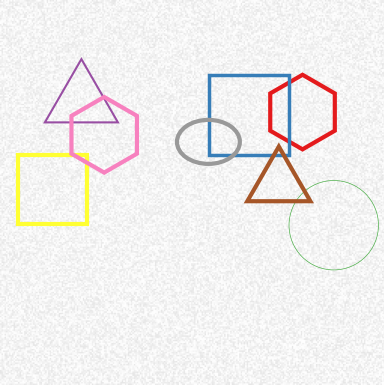[{"shape": "hexagon", "thickness": 3, "radius": 0.48, "center": [0.786, 0.709]}, {"shape": "square", "thickness": 2.5, "radius": 0.52, "center": [0.646, 0.7]}, {"shape": "circle", "thickness": 0.5, "radius": 0.58, "center": [0.867, 0.415]}, {"shape": "triangle", "thickness": 1.5, "radius": 0.55, "center": [0.211, 0.737]}, {"shape": "square", "thickness": 3, "radius": 0.45, "center": [0.137, 0.508]}, {"shape": "triangle", "thickness": 3, "radius": 0.47, "center": [0.724, 0.525]}, {"shape": "hexagon", "thickness": 3, "radius": 0.49, "center": [0.271, 0.65]}, {"shape": "oval", "thickness": 3, "radius": 0.41, "center": [0.541, 0.631]}]